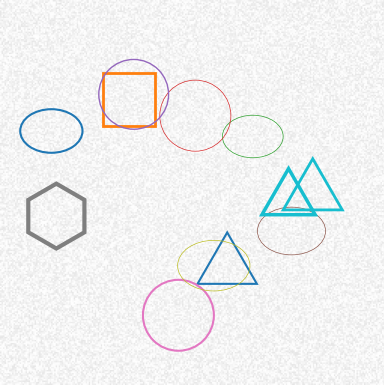[{"shape": "oval", "thickness": 1.5, "radius": 0.4, "center": [0.133, 0.66]}, {"shape": "triangle", "thickness": 1.5, "radius": 0.45, "center": [0.59, 0.307]}, {"shape": "square", "thickness": 2, "radius": 0.34, "center": [0.335, 0.742]}, {"shape": "oval", "thickness": 0.5, "radius": 0.39, "center": [0.657, 0.645]}, {"shape": "circle", "thickness": 0.5, "radius": 0.46, "center": [0.507, 0.7]}, {"shape": "circle", "thickness": 1, "radius": 0.45, "center": [0.347, 0.755]}, {"shape": "oval", "thickness": 0.5, "radius": 0.44, "center": [0.757, 0.4]}, {"shape": "circle", "thickness": 1.5, "radius": 0.46, "center": [0.463, 0.181]}, {"shape": "hexagon", "thickness": 3, "radius": 0.42, "center": [0.146, 0.439]}, {"shape": "oval", "thickness": 0.5, "radius": 0.47, "center": [0.555, 0.31]}, {"shape": "triangle", "thickness": 2.5, "radius": 0.4, "center": [0.749, 0.482]}, {"shape": "triangle", "thickness": 2, "radius": 0.44, "center": [0.812, 0.499]}]